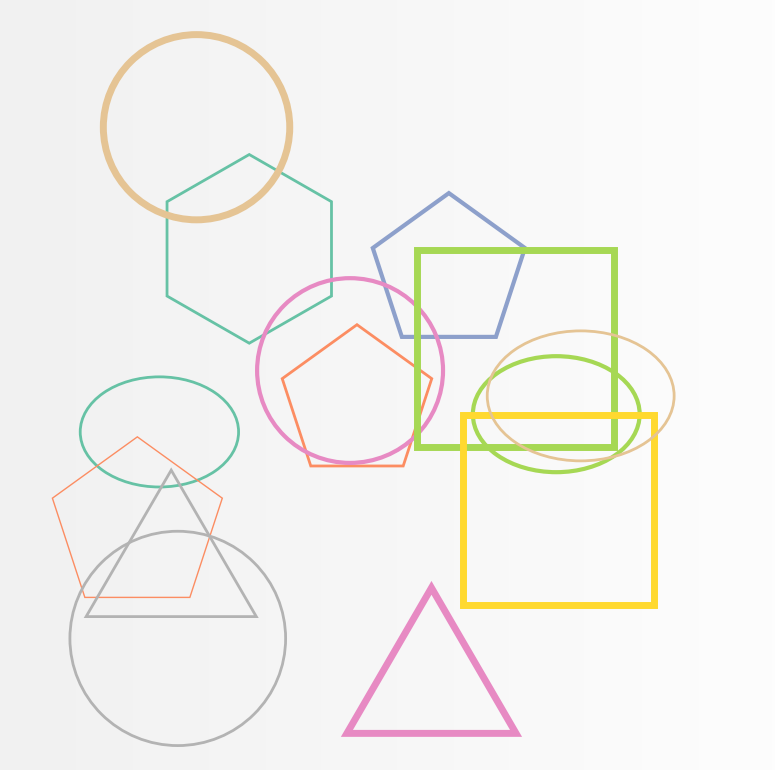[{"shape": "hexagon", "thickness": 1, "radius": 0.61, "center": [0.322, 0.677]}, {"shape": "oval", "thickness": 1, "radius": 0.51, "center": [0.206, 0.439]}, {"shape": "pentagon", "thickness": 0.5, "radius": 0.58, "center": [0.177, 0.317]}, {"shape": "pentagon", "thickness": 1, "radius": 0.51, "center": [0.461, 0.477]}, {"shape": "pentagon", "thickness": 1.5, "radius": 0.52, "center": [0.579, 0.646]}, {"shape": "triangle", "thickness": 2.5, "radius": 0.63, "center": [0.557, 0.111]}, {"shape": "circle", "thickness": 1.5, "radius": 0.6, "center": [0.452, 0.519]}, {"shape": "square", "thickness": 2.5, "radius": 0.64, "center": [0.665, 0.547]}, {"shape": "oval", "thickness": 1.5, "radius": 0.54, "center": [0.718, 0.462]}, {"shape": "square", "thickness": 2.5, "radius": 0.62, "center": [0.721, 0.337]}, {"shape": "oval", "thickness": 1, "radius": 0.6, "center": [0.749, 0.486]}, {"shape": "circle", "thickness": 2.5, "radius": 0.6, "center": [0.254, 0.835]}, {"shape": "triangle", "thickness": 1, "radius": 0.63, "center": [0.221, 0.263]}, {"shape": "circle", "thickness": 1, "radius": 0.7, "center": [0.229, 0.171]}]